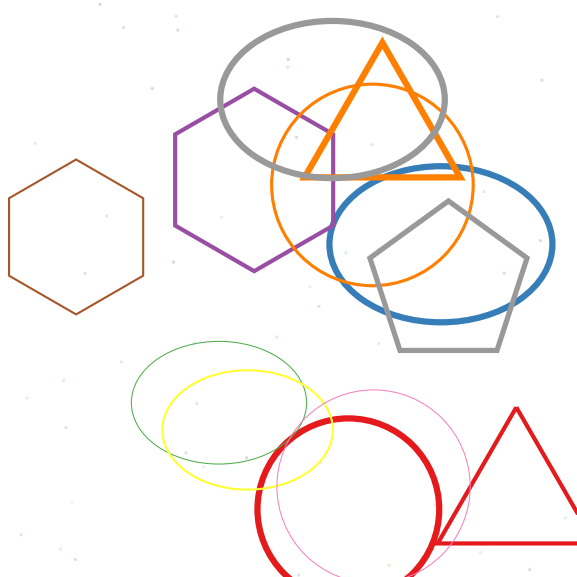[{"shape": "circle", "thickness": 3, "radius": 0.79, "center": [0.603, 0.117]}, {"shape": "triangle", "thickness": 2, "radius": 0.79, "center": [0.894, 0.137]}, {"shape": "oval", "thickness": 3, "radius": 0.97, "center": [0.764, 0.576]}, {"shape": "oval", "thickness": 0.5, "radius": 0.76, "center": [0.379, 0.302]}, {"shape": "hexagon", "thickness": 2, "radius": 0.79, "center": [0.44, 0.688]}, {"shape": "triangle", "thickness": 3, "radius": 0.78, "center": [0.662, 0.77]}, {"shape": "circle", "thickness": 1.5, "radius": 0.87, "center": [0.645, 0.679]}, {"shape": "oval", "thickness": 1, "radius": 0.74, "center": [0.429, 0.255]}, {"shape": "hexagon", "thickness": 1, "radius": 0.67, "center": [0.132, 0.589]}, {"shape": "circle", "thickness": 0.5, "radius": 0.84, "center": [0.647, 0.157]}, {"shape": "oval", "thickness": 3, "radius": 0.97, "center": [0.576, 0.827]}, {"shape": "pentagon", "thickness": 2.5, "radius": 0.72, "center": [0.777, 0.508]}]